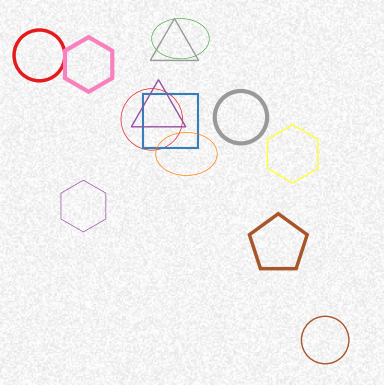[{"shape": "circle", "thickness": 0.5, "radius": 0.4, "center": [0.394, 0.69]}, {"shape": "circle", "thickness": 2.5, "radius": 0.33, "center": [0.102, 0.856]}, {"shape": "square", "thickness": 1.5, "radius": 0.35, "center": [0.443, 0.685]}, {"shape": "oval", "thickness": 0.5, "radius": 0.37, "center": [0.469, 0.9]}, {"shape": "hexagon", "thickness": 0.5, "radius": 0.34, "center": [0.217, 0.465]}, {"shape": "triangle", "thickness": 1, "radius": 0.41, "center": [0.412, 0.711]}, {"shape": "oval", "thickness": 0.5, "radius": 0.4, "center": [0.484, 0.6]}, {"shape": "hexagon", "thickness": 1, "radius": 0.38, "center": [0.76, 0.6]}, {"shape": "pentagon", "thickness": 2.5, "radius": 0.39, "center": [0.723, 0.366]}, {"shape": "circle", "thickness": 1, "radius": 0.31, "center": [0.845, 0.117]}, {"shape": "hexagon", "thickness": 3, "radius": 0.35, "center": [0.23, 0.833]}, {"shape": "triangle", "thickness": 1, "radius": 0.36, "center": [0.453, 0.879]}, {"shape": "circle", "thickness": 3, "radius": 0.34, "center": [0.626, 0.696]}]